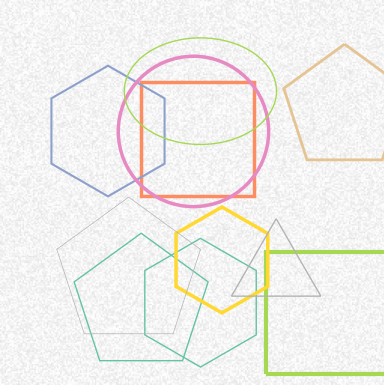[{"shape": "pentagon", "thickness": 1, "radius": 0.91, "center": [0.367, 0.211]}, {"shape": "hexagon", "thickness": 1, "radius": 0.84, "center": [0.521, 0.214]}, {"shape": "square", "thickness": 2.5, "radius": 0.74, "center": [0.513, 0.639]}, {"shape": "hexagon", "thickness": 1.5, "radius": 0.85, "center": [0.281, 0.66]}, {"shape": "circle", "thickness": 2.5, "radius": 0.98, "center": [0.502, 0.659]}, {"shape": "oval", "thickness": 1, "radius": 0.99, "center": [0.521, 0.763]}, {"shape": "square", "thickness": 3, "radius": 0.79, "center": [0.849, 0.187]}, {"shape": "hexagon", "thickness": 2.5, "radius": 0.69, "center": [0.576, 0.325]}, {"shape": "pentagon", "thickness": 2, "radius": 0.83, "center": [0.895, 0.719]}, {"shape": "triangle", "thickness": 1, "radius": 0.67, "center": [0.717, 0.298]}, {"shape": "pentagon", "thickness": 0.5, "radius": 0.98, "center": [0.334, 0.292]}]